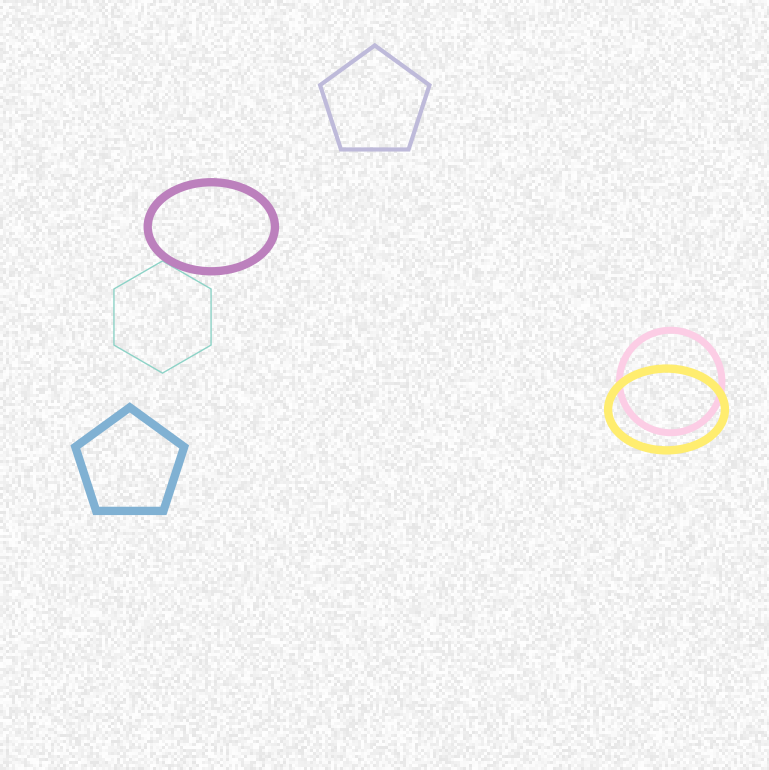[{"shape": "hexagon", "thickness": 0.5, "radius": 0.36, "center": [0.211, 0.588]}, {"shape": "pentagon", "thickness": 1.5, "radius": 0.37, "center": [0.487, 0.866]}, {"shape": "pentagon", "thickness": 3, "radius": 0.37, "center": [0.169, 0.397]}, {"shape": "circle", "thickness": 2.5, "radius": 0.33, "center": [0.871, 0.505]}, {"shape": "oval", "thickness": 3, "radius": 0.41, "center": [0.274, 0.706]}, {"shape": "oval", "thickness": 3, "radius": 0.38, "center": [0.866, 0.468]}]